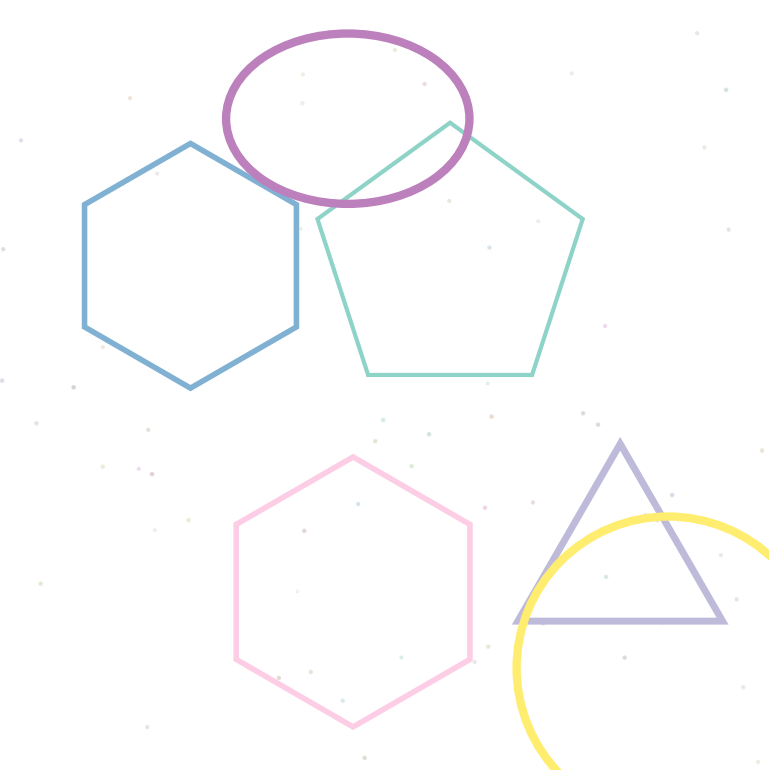[{"shape": "pentagon", "thickness": 1.5, "radius": 0.91, "center": [0.585, 0.66]}, {"shape": "triangle", "thickness": 2.5, "radius": 0.77, "center": [0.805, 0.27]}, {"shape": "hexagon", "thickness": 2, "radius": 0.79, "center": [0.247, 0.655]}, {"shape": "hexagon", "thickness": 2, "radius": 0.88, "center": [0.459, 0.231]}, {"shape": "oval", "thickness": 3, "radius": 0.79, "center": [0.452, 0.846]}, {"shape": "circle", "thickness": 3, "radius": 0.98, "center": [0.868, 0.132]}]